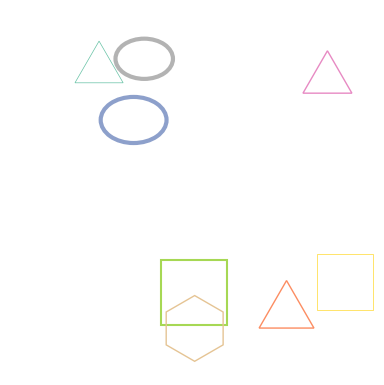[{"shape": "triangle", "thickness": 0.5, "radius": 0.36, "center": [0.257, 0.821]}, {"shape": "triangle", "thickness": 1, "radius": 0.41, "center": [0.744, 0.189]}, {"shape": "oval", "thickness": 3, "radius": 0.43, "center": [0.347, 0.688]}, {"shape": "triangle", "thickness": 1, "radius": 0.37, "center": [0.85, 0.795]}, {"shape": "square", "thickness": 1.5, "radius": 0.43, "center": [0.504, 0.24]}, {"shape": "square", "thickness": 0.5, "radius": 0.36, "center": [0.897, 0.267]}, {"shape": "hexagon", "thickness": 1, "radius": 0.43, "center": [0.506, 0.147]}, {"shape": "oval", "thickness": 3, "radius": 0.37, "center": [0.375, 0.847]}]